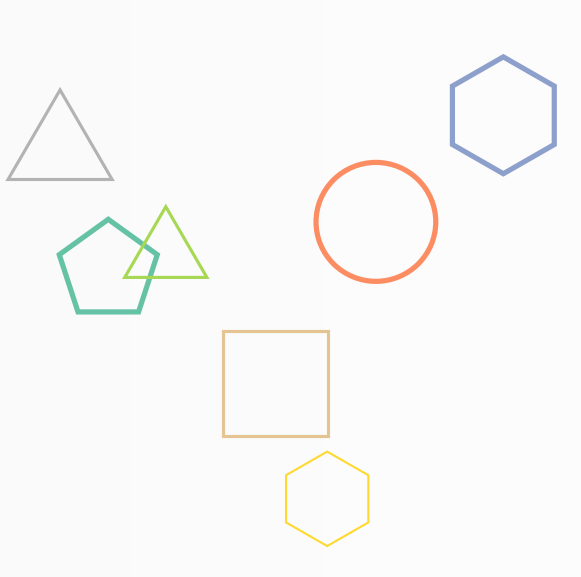[{"shape": "pentagon", "thickness": 2.5, "radius": 0.44, "center": [0.186, 0.531]}, {"shape": "circle", "thickness": 2.5, "radius": 0.51, "center": [0.647, 0.615]}, {"shape": "hexagon", "thickness": 2.5, "radius": 0.51, "center": [0.866, 0.799]}, {"shape": "triangle", "thickness": 1.5, "radius": 0.41, "center": [0.285, 0.56]}, {"shape": "hexagon", "thickness": 1, "radius": 0.41, "center": [0.563, 0.135]}, {"shape": "square", "thickness": 1.5, "radius": 0.45, "center": [0.474, 0.335]}, {"shape": "triangle", "thickness": 1.5, "radius": 0.52, "center": [0.103, 0.74]}]